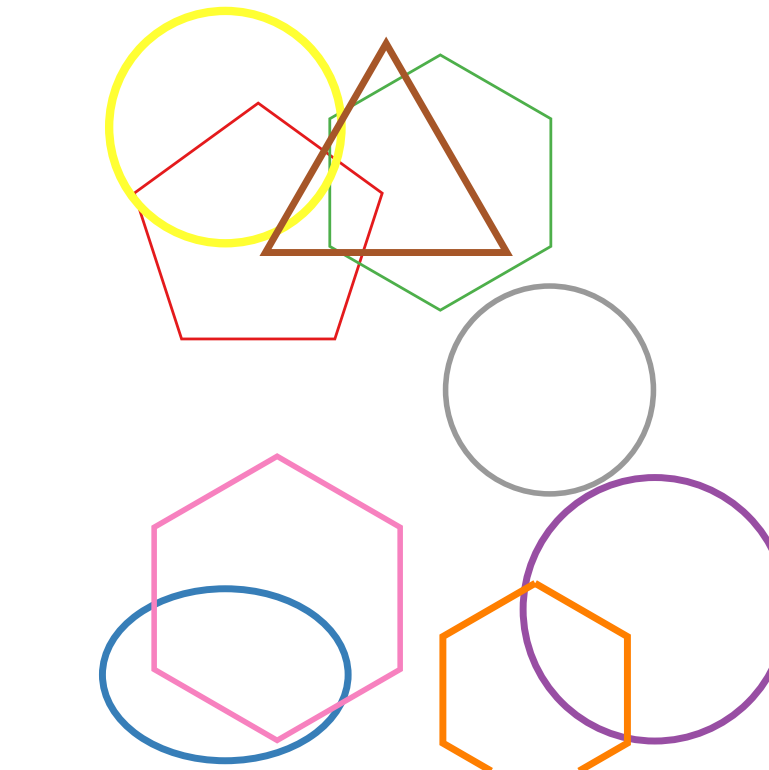[{"shape": "pentagon", "thickness": 1, "radius": 0.85, "center": [0.335, 0.697]}, {"shape": "oval", "thickness": 2.5, "radius": 0.8, "center": [0.293, 0.124]}, {"shape": "hexagon", "thickness": 1, "radius": 0.83, "center": [0.572, 0.763]}, {"shape": "circle", "thickness": 2.5, "radius": 0.86, "center": [0.85, 0.209]}, {"shape": "hexagon", "thickness": 2.5, "radius": 0.69, "center": [0.695, 0.104]}, {"shape": "circle", "thickness": 3, "radius": 0.75, "center": [0.293, 0.835]}, {"shape": "triangle", "thickness": 2.5, "radius": 0.9, "center": [0.502, 0.763]}, {"shape": "hexagon", "thickness": 2, "radius": 0.92, "center": [0.36, 0.223]}, {"shape": "circle", "thickness": 2, "radius": 0.67, "center": [0.714, 0.494]}]